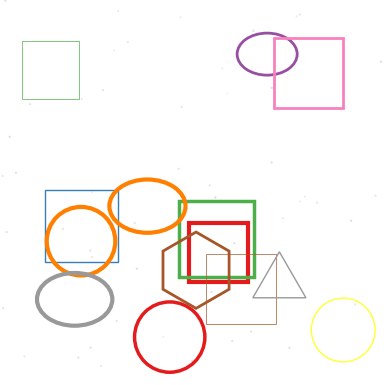[{"shape": "circle", "thickness": 2.5, "radius": 0.46, "center": [0.441, 0.124]}, {"shape": "square", "thickness": 3, "radius": 0.38, "center": [0.567, 0.345]}, {"shape": "square", "thickness": 1, "radius": 0.47, "center": [0.212, 0.413]}, {"shape": "square", "thickness": 0.5, "radius": 0.37, "center": [0.131, 0.818]}, {"shape": "square", "thickness": 2.5, "radius": 0.49, "center": [0.562, 0.379]}, {"shape": "oval", "thickness": 2, "radius": 0.39, "center": [0.694, 0.859]}, {"shape": "circle", "thickness": 3, "radius": 0.45, "center": [0.21, 0.374]}, {"shape": "oval", "thickness": 3, "radius": 0.49, "center": [0.383, 0.465]}, {"shape": "circle", "thickness": 1, "radius": 0.41, "center": [0.891, 0.143]}, {"shape": "hexagon", "thickness": 2, "radius": 0.5, "center": [0.509, 0.298]}, {"shape": "square", "thickness": 0.5, "radius": 0.45, "center": [0.625, 0.249]}, {"shape": "square", "thickness": 2, "radius": 0.45, "center": [0.801, 0.81]}, {"shape": "triangle", "thickness": 1, "radius": 0.4, "center": [0.726, 0.266]}, {"shape": "oval", "thickness": 3, "radius": 0.49, "center": [0.194, 0.222]}]